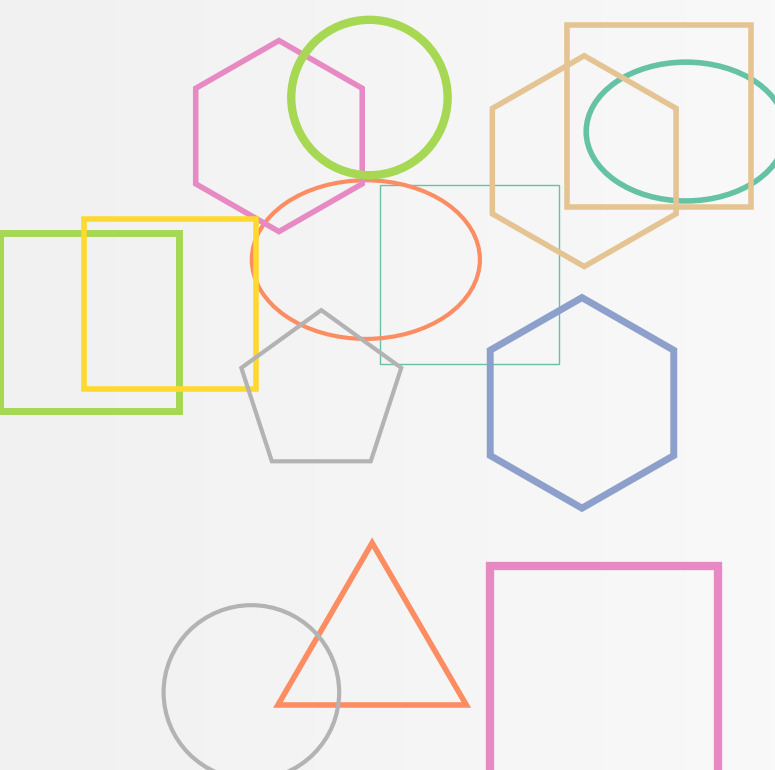[{"shape": "oval", "thickness": 2, "radius": 0.64, "center": [0.885, 0.829]}, {"shape": "square", "thickness": 0.5, "radius": 0.58, "center": [0.606, 0.643]}, {"shape": "triangle", "thickness": 2, "radius": 0.7, "center": [0.48, 0.155]}, {"shape": "oval", "thickness": 1.5, "radius": 0.74, "center": [0.472, 0.663]}, {"shape": "hexagon", "thickness": 2.5, "radius": 0.68, "center": [0.751, 0.477]}, {"shape": "square", "thickness": 3, "radius": 0.74, "center": [0.779, 0.117]}, {"shape": "hexagon", "thickness": 2, "radius": 0.62, "center": [0.36, 0.823]}, {"shape": "square", "thickness": 2.5, "radius": 0.58, "center": [0.116, 0.582]}, {"shape": "circle", "thickness": 3, "radius": 0.5, "center": [0.477, 0.873]}, {"shape": "square", "thickness": 2, "radius": 0.55, "center": [0.219, 0.605]}, {"shape": "hexagon", "thickness": 2, "radius": 0.68, "center": [0.754, 0.791]}, {"shape": "square", "thickness": 2, "radius": 0.59, "center": [0.85, 0.85]}, {"shape": "pentagon", "thickness": 1.5, "radius": 0.54, "center": [0.415, 0.489]}, {"shape": "circle", "thickness": 1.5, "radius": 0.57, "center": [0.324, 0.101]}]